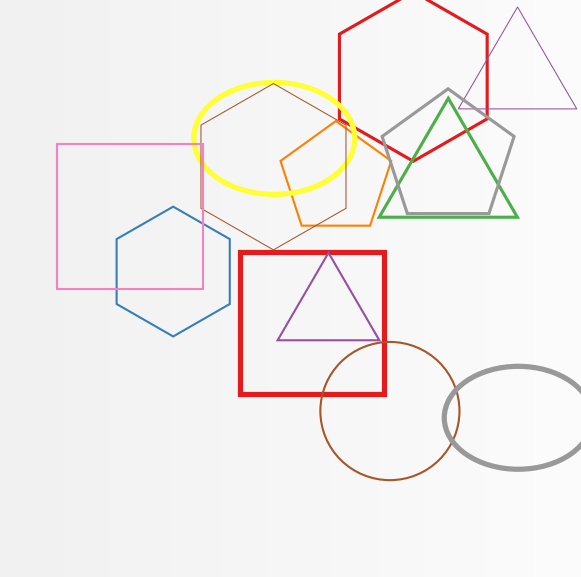[{"shape": "square", "thickness": 2.5, "radius": 0.62, "center": [0.537, 0.44]}, {"shape": "hexagon", "thickness": 1.5, "radius": 0.73, "center": [0.711, 0.867]}, {"shape": "hexagon", "thickness": 1, "radius": 0.56, "center": [0.298, 0.529]}, {"shape": "triangle", "thickness": 1.5, "radius": 0.69, "center": [0.771, 0.692]}, {"shape": "triangle", "thickness": 0.5, "radius": 0.59, "center": [0.89, 0.869]}, {"shape": "triangle", "thickness": 1, "radius": 0.51, "center": [0.565, 0.46]}, {"shape": "pentagon", "thickness": 1, "radius": 0.5, "center": [0.578, 0.689]}, {"shape": "oval", "thickness": 2.5, "radius": 0.69, "center": [0.472, 0.759]}, {"shape": "hexagon", "thickness": 0.5, "radius": 0.72, "center": [0.47, 0.71]}, {"shape": "circle", "thickness": 1, "radius": 0.6, "center": [0.671, 0.287]}, {"shape": "square", "thickness": 1, "radius": 0.63, "center": [0.224, 0.624]}, {"shape": "oval", "thickness": 2.5, "radius": 0.64, "center": [0.892, 0.276]}, {"shape": "pentagon", "thickness": 1.5, "radius": 0.6, "center": [0.771, 0.726]}]